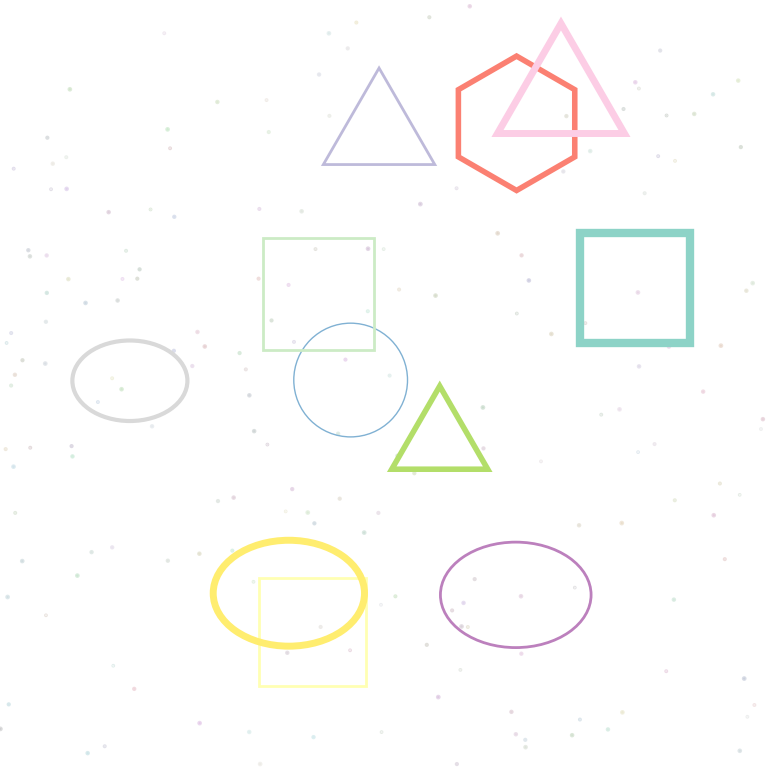[{"shape": "square", "thickness": 3, "radius": 0.36, "center": [0.825, 0.626]}, {"shape": "square", "thickness": 1, "radius": 0.35, "center": [0.406, 0.179]}, {"shape": "triangle", "thickness": 1, "radius": 0.42, "center": [0.492, 0.828]}, {"shape": "hexagon", "thickness": 2, "radius": 0.44, "center": [0.671, 0.84]}, {"shape": "circle", "thickness": 0.5, "radius": 0.37, "center": [0.455, 0.506]}, {"shape": "triangle", "thickness": 2, "radius": 0.36, "center": [0.571, 0.427]}, {"shape": "triangle", "thickness": 2.5, "radius": 0.48, "center": [0.729, 0.874]}, {"shape": "oval", "thickness": 1.5, "radius": 0.37, "center": [0.169, 0.506]}, {"shape": "oval", "thickness": 1, "radius": 0.49, "center": [0.67, 0.227]}, {"shape": "square", "thickness": 1, "radius": 0.36, "center": [0.414, 0.618]}, {"shape": "oval", "thickness": 2.5, "radius": 0.49, "center": [0.375, 0.23]}]